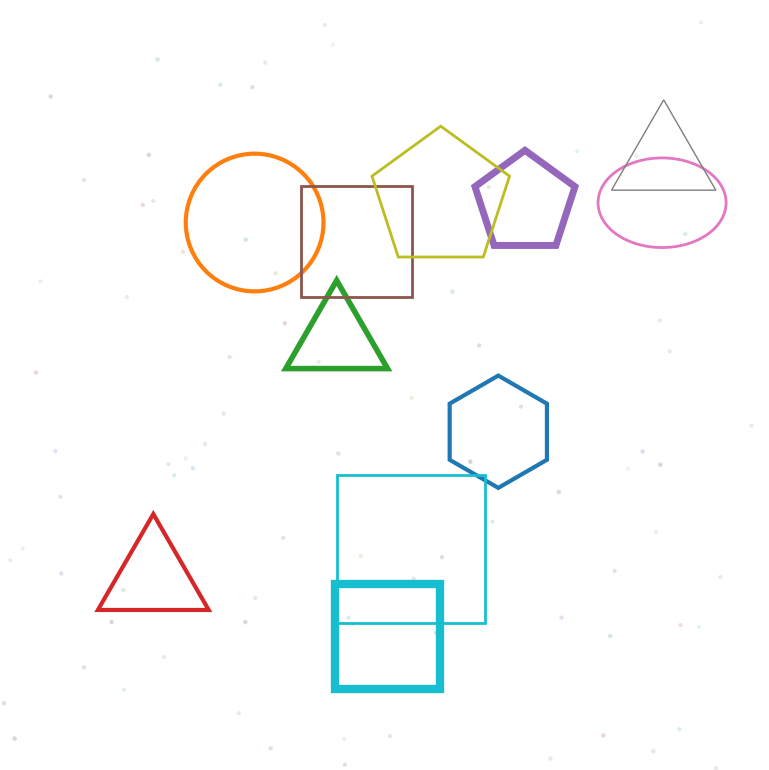[{"shape": "hexagon", "thickness": 1.5, "radius": 0.36, "center": [0.647, 0.439]}, {"shape": "circle", "thickness": 1.5, "radius": 0.45, "center": [0.331, 0.711]}, {"shape": "triangle", "thickness": 2, "radius": 0.38, "center": [0.437, 0.559]}, {"shape": "triangle", "thickness": 1.5, "radius": 0.42, "center": [0.199, 0.249]}, {"shape": "pentagon", "thickness": 2.5, "radius": 0.34, "center": [0.682, 0.736]}, {"shape": "square", "thickness": 1, "radius": 0.36, "center": [0.463, 0.687]}, {"shape": "oval", "thickness": 1, "radius": 0.42, "center": [0.86, 0.737]}, {"shape": "triangle", "thickness": 0.5, "radius": 0.39, "center": [0.862, 0.792]}, {"shape": "pentagon", "thickness": 1, "radius": 0.47, "center": [0.572, 0.742]}, {"shape": "square", "thickness": 3, "radius": 0.34, "center": [0.503, 0.173]}, {"shape": "square", "thickness": 1, "radius": 0.48, "center": [0.534, 0.287]}]